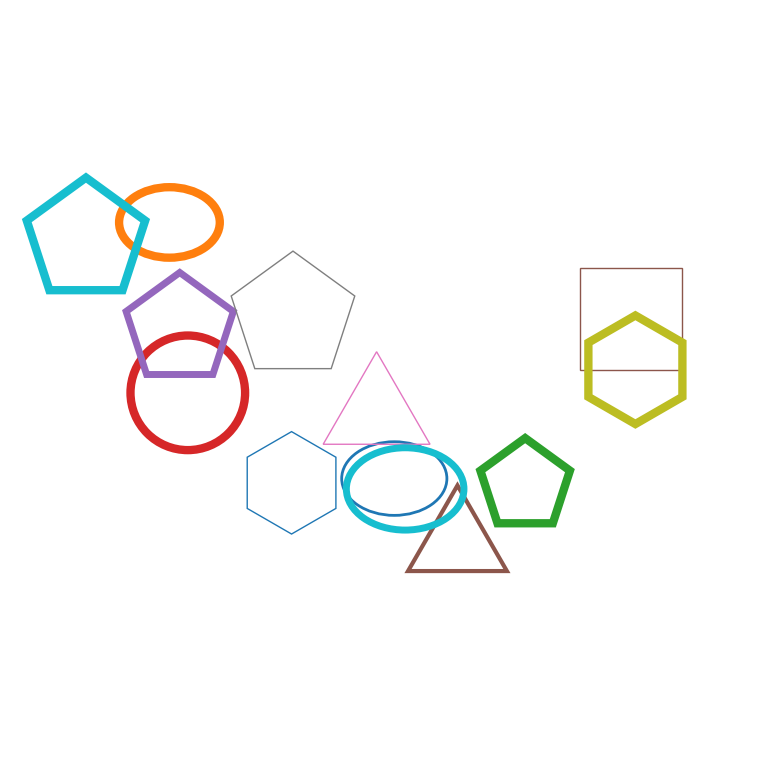[{"shape": "hexagon", "thickness": 0.5, "radius": 0.33, "center": [0.379, 0.373]}, {"shape": "oval", "thickness": 1, "radius": 0.34, "center": [0.512, 0.379]}, {"shape": "oval", "thickness": 3, "radius": 0.33, "center": [0.22, 0.711]}, {"shape": "pentagon", "thickness": 3, "radius": 0.31, "center": [0.682, 0.37]}, {"shape": "circle", "thickness": 3, "radius": 0.37, "center": [0.244, 0.49]}, {"shape": "pentagon", "thickness": 2.5, "radius": 0.37, "center": [0.233, 0.573]}, {"shape": "square", "thickness": 0.5, "radius": 0.33, "center": [0.819, 0.586]}, {"shape": "triangle", "thickness": 1.5, "radius": 0.37, "center": [0.594, 0.295]}, {"shape": "triangle", "thickness": 0.5, "radius": 0.4, "center": [0.489, 0.463]}, {"shape": "pentagon", "thickness": 0.5, "radius": 0.42, "center": [0.381, 0.59]}, {"shape": "hexagon", "thickness": 3, "radius": 0.35, "center": [0.825, 0.52]}, {"shape": "pentagon", "thickness": 3, "radius": 0.4, "center": [0.112, 0.689]}, {"shape": "oval", "thickness": 2.5, "radius": 0.38, "center": [0.526, 0.365]}]